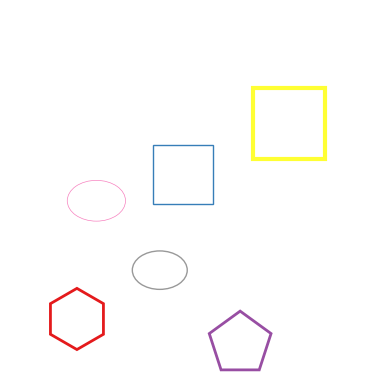[{"shape": "hexagon", "thickness": 2, "radius": 0.4, "center": [0.2, 0.172]}, {"shape": "square", "thickness": 1, "radius": 0.39, "center": [0.476, 0.547]}, {"shape": "pentagon", "thickness": 2, "radius": 0.42, "center": [0.624, 0.108]}, {"shape": "square", "thickness": 3, "radius": 0.47, "center": [0.75, 0.679]}, {"shape": "oval", "thickness": 0.5, "radius": 0.38, "center": [0.25, 0.479]}, {"shape": "oval", "thickness": 1, "radius": 0.36, "center": [0.415, 0.298]}]